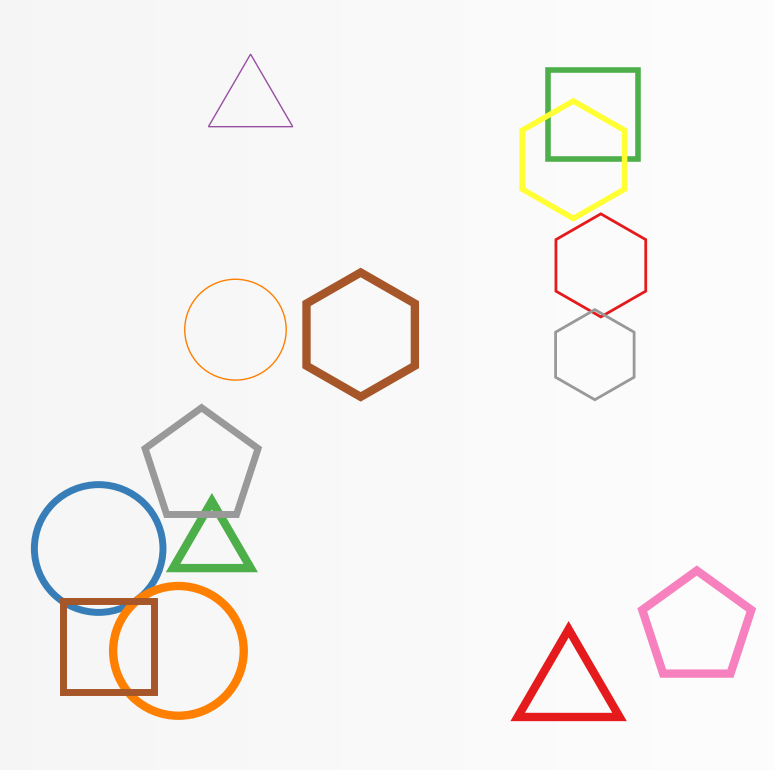[{"shape": "hexagon", "thickness": 1, "radius": 0.33, "center": [0.775, 0.655]}, {"shape": "triangle", "thickness": 3, "radius": 0.38, "center": [0.734, 0.107]}, {"shape": "circle", "thickness": 2.5, "radius": 0.41, "center": [0.127, 0.288]}, {"shape": "square", "thickness": 2, "radius": 0.29, "center": [0.765, 0.851]}, {"shape": "triangle", "thickness": 3, "radius": 0.29, "center": [0.273, 0.291]}, {"shape": "triangle", "thickness": 0.5, "radius": 0.31, "center": [0.323, 0.867]}, {"shape": "circle", "thickness": 0.5, "radius": 0.33, "center": [0.304, 0.572]}, {"shape": "circle", "thickness": 3, "radius": 0.42, "center": [0.23, 0.155]}, {"shape": "hexagon", "thickness": 2, "radius": 0.38, "center": [0.74, 0.793]}, {"shape": "hexagon", "thickness": 3, "radius": 0.4, "center": [0.465, 0.565]}, {"shape": "square", "thickness": 2.5, "radius": 0.29, "center": [0.14, 0.161]}, {"shape": "pentagon", "thickness": 3, "radius": 0.37, "center": [0.899, 0.185]}, {"shape": "hexagon", "thickness": 1, "radius": 0.29, "center": [0.768, 0.539]}, {"shape": "pentagon", "thickness": 2.5, "radius": 0.38, "center": [0.26, 0.394]}]